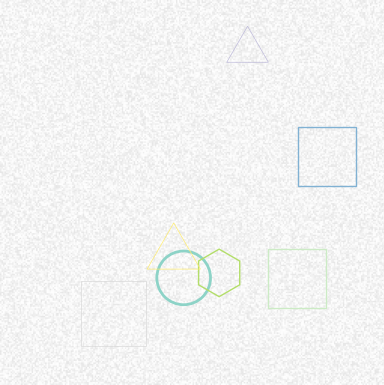[{"shape": "circle", "thickness": 2, "radius": 0.35, "center": [0.477, 0.278]}, {"shape": "triangle", "thickness": 0.5, "radius": 0.31, "center": [0.643, 0.869]}, {"shape": "square", "thickness": 1, "radius": 0.38, "center": [0.849, 0.593]}, {"shape": "hexagon", "thickness": 1, "radius": 0.31, "center": [0.569, 0.291]}, {"shape": "square", "thickness": 0.5, "radius": 0.43, "center": [0.295, 0.186]}, {"shape": "square", "thickness": 1, "radius": 0.38, "center": [0.771, 0.276]}, {"shape": "triangle", "thickness": 0.5, "radius": 0.4, "center": [0.451, 0.341]}]